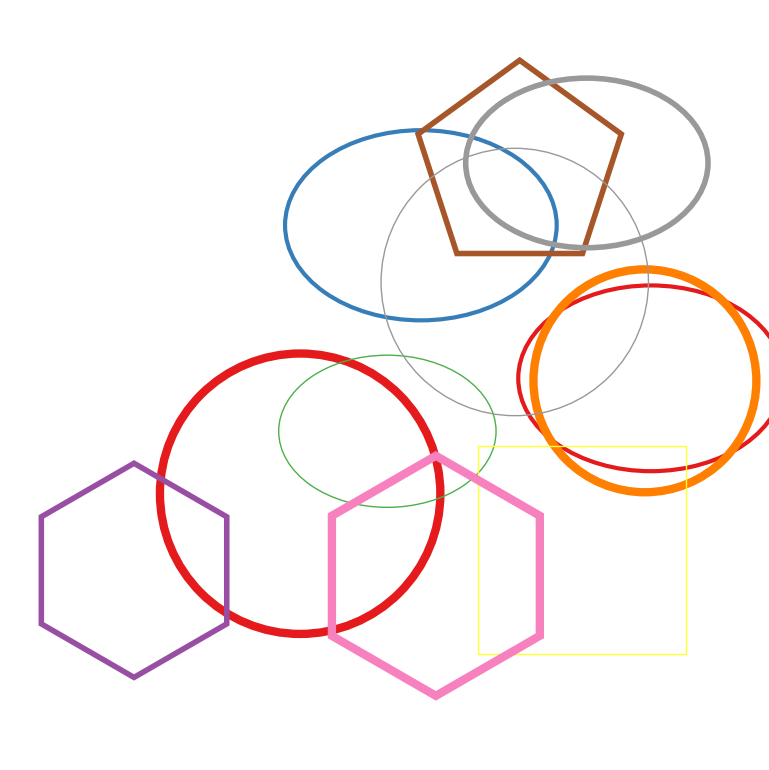[{"shape": "circle", "thickness": 3, "radius": 0.91, "center": [0.39, 0.359]}, {"shape": "oval", "thickness": 1.5, "radius": 0.86, "center": [0.845, 0.509]}, {"shape": "oval", "thickness": 1.5, "radius": 0.88, "center": [0.547, 0.707]}, {"shape": "oval", "thickness": 0.5, "radius": 0.71, "center": [0.503, 0.44]}, {"shape": "hexagon", "thickness": 2, "radius": 0.7, "center": [0.174, 0.259]}, {"shape": "circle", "thickness": 3, "radius": 0.72, "center": [0.838, 0.505]}, {"shape": "square", "thickness": 0.5, "radius": 0.68, "center": [0.756, 0.286]}, {"shape": "pentagon", "thickness": 2, "radius": 0.69, "center": [0.675, 0.783]}, {"shape": "hexagon", "thickness": 3, "radius": 0.78, "center": [0.566, 0.252]}, {"shape": "oval", "thickness": 2, "radius": 0.79, "center": [0.762, 0.788]}, {"shape": "circle", "thickness": 0.5, "radius": 0.87, "center": [0.669, 0.634]}]